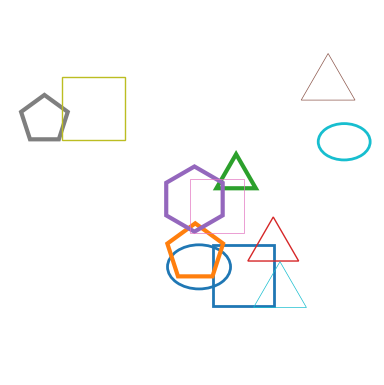[{"shape": "square", "thickness": 2, "radius": 0.4, "center": [0.633, 0.284]}, {"shape": "oval", "thickness": 2, "radius": 0.41, "center": [0.517, 0.307]}, {"shape": "pentagon", "thickness": 3, "radius": 0.38, "center": [0.507, 0.344]}, {"shape": "triangle", "thickness": 3, "radius": 0.3, "center": [0.613, 0.54]}, {"shape": "triangle", "thickness": 1, "radius": 0.38, "center": [0.71, 0.36]}, {"shape": "hexagon", "thickness": 3, "radius": 0.42, "center": [0.505, 0.483]}, {"shape": "triangle", "thickness": 0.5, "radius": 0.4, "center": [0.852, 0.78]}, {"shape": "square", "thickness": 0.5, "radius": 0.35, "center": [0.564, 0.466]}, {"shape": "pentagon", "thickness": 3, "radius": 0.32, "center": [0.115, 0.69]}, {"shape": "square", "thickness": 1, "radius": 0.41, "center": [0.243, 0.718]}, {"shape": "triangle", "thickness": 0.5, "radius": 0.4, "center": [0.727, 0.241]}, {"shape": "oval", "thickness": 2, "radius": 0.34, "center": [0.894, 0.632]}]